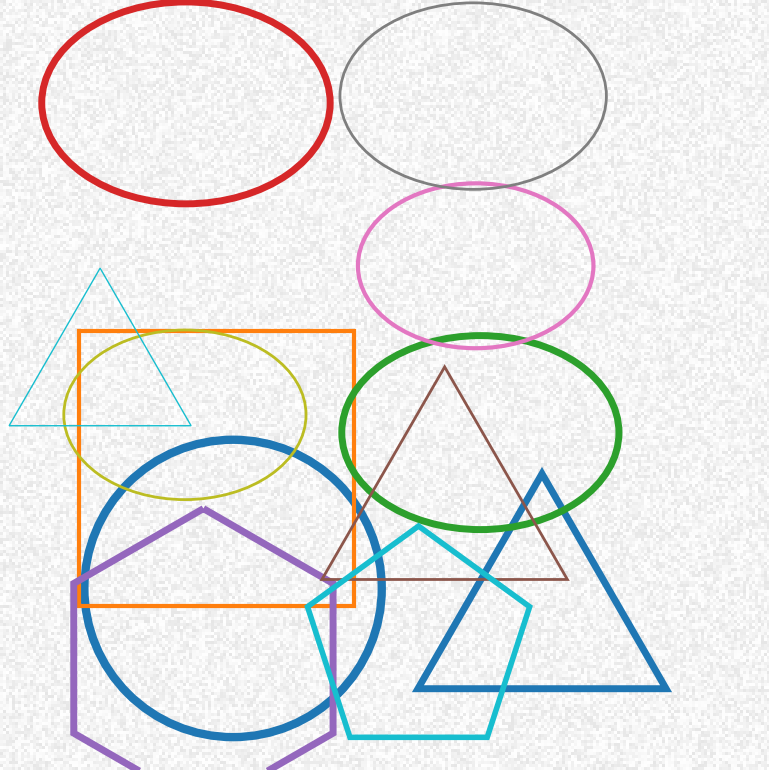[{"shape": "circle", "thickness": 3, "radius": 0.97, "center": [0.303, 0.236]}, {"shape": "triangle", "thickness": 2.5, "radius": 0.93, "center": [0.704, 0.199]}, {"shape": "square", "thickness": 1.5, "radius": 0.89, "center": [0.282, 0.391]}, {"shape": "oval", "thickness": 2.5, "radius": 0.9, "center": [0.624, 0.438]}, {"shape": "oval", "thickness": 2.5, "radius": 0.94, "center": [0.242, 0.866]}, {"shape": "hexagon", "thickness": 2.5, "radius": 0.97, "center": [0.264, 0.145]}, {"shape": "triangle", "thickness": 1, "radius": 0.92, "center": [0.577, 0.339]}, {"shape": "oval", "thickness": 1.5, "radius": 0.76, "center": [0.618, 0.655]}, {"shape": "oval", "thickness": 1, "radius": 0.87, "center": [0.615, 0.875]}, {"shape": "oval", "thickness": 1, "radius": 0.79, "center": [0.24, 0.461]}, {"shape": "triangle", "thickness": 0.5, "radius": 0.68, "center": [0.13, 0.515]}, {"shape": "pentagon", "thickness": 2, "radius": 0.76, "center": [0.544, 0.165]}]